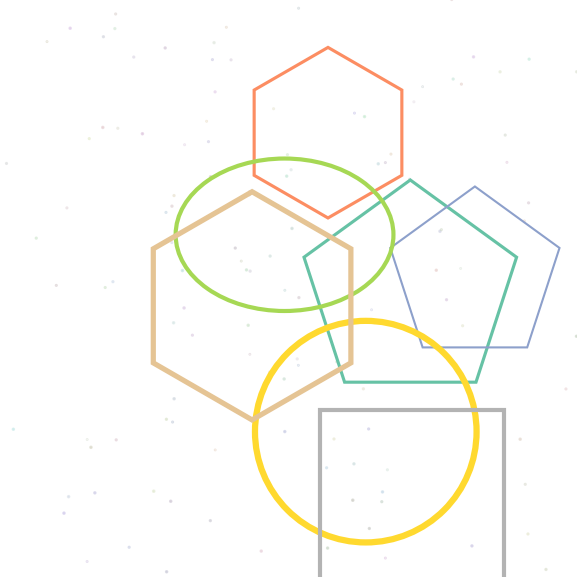[{"shape": "pentagon", "thickness": 1.5, "radius": 0.97, "center": [0.71, 0.494]}, {"shape": "hexagon", "thickness": 1.5, "radius": 0.74, "center": [0.568, 0.769]}, {"shape": "pentagon", "thickness": 1, "radius": 0.77, "center": [0.822, 0.522]}, {"shape": "oval", "thickness": 2, "radius": 0.94, "center": [0.493, 0.593]}, {"shape": "circle", "thickness": 3, "radius": 0.96, "center": [0.633, 0.252]}, {"shape": "hexagon", "thickness": 2.5, "radius": 0.99, "center": [0.437, 0.47]}, {"shape": "square", "thickness": 2, "radius": 0.79, "center": [0.714, 0.131]}]